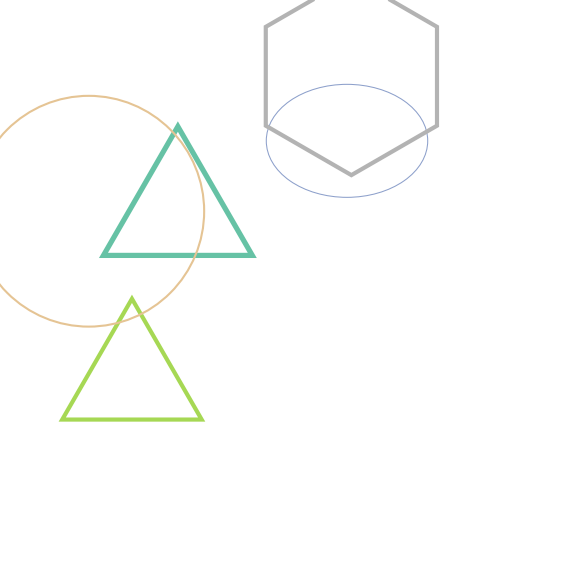[{"shape": "triangle", "thickness": 2.5, "radius": 0.74, "center": [0.308, 0.631]}, {"shape": "oval", "thickness": 0.5, "radius": 0.7, "center": [0.601, 0.755]}, {"shape": "triangle", "thickness": 2, "radius": 0.7, "center": [0.228, 0.342]}, {"shape": "circle", "thickness": 1, "radius": 1.0, "center": [0.154, 0.633]}, {"shape": "hexagon", "thickness": 2, "radius": 0.86, "center": [0.608, 0.867]}]